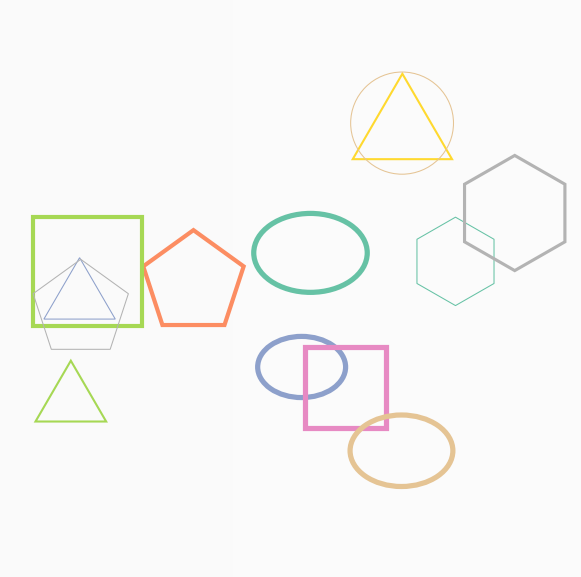[{"shape": "hexagon", "thickness": 0.5, "radius": 0.38, "center": [0.784, 0.547]}, {"shape": "oval", "thickness": 2.5, "radius": 0.49, "center": [0.534, 0.561]}, {"shape": "pentagon", "thickness": 2, "radius": 0.45, "center": [0.333, 0.51]}, {"shape": "triangle", "thickness": 0.5, "radius": 0.35, "center": [0.137, 0.482]}, {"shape": "oval", "thickness": 2.5, "radius": 0.38, "center": [0.519, 0.364]}, {"shape": "square", "thickness": 2.5, "radius": 0.35, "center": [0.594, 0.328]}, {"shape": "triangle", "thickness": 1, "radius": 0.35, "center": [0.122, 0.304]}, {"shape": "square", "thickness": 2, "radius": 0.47, "center": [0.151, 0.528]}, {"shape": "triangle", "thickness": 1, "radius": 0.49, "center": [0.692, 0.773]}, {"shape": "oval", "thickness": 2.5, "radius": 0.44, "center": [0.691, 0.219]}, {"shape": "circle", "thickness": 0.5, "radius": 0.44, "center": [0.692, 0.786]}, {"shape": "pentagon", "thickness": 0.5, "radius": 0.43, "center": [0.139, 0.464]}, {"shape": "hexagon", "thickness": 1.5, "radius": 0.5, "center": [0.886, 0.63]}]